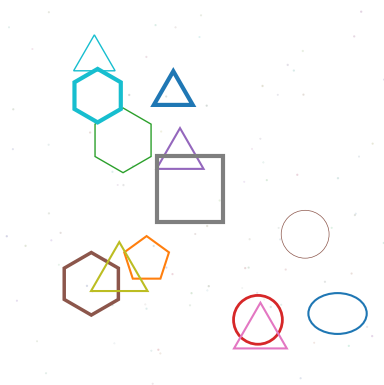[{"shape": "oval", "thickness": 1.5, "radius": 0.38, "center": [0.877, 0.186]}, {"shape": "triangle", "thickness": 3, "radius": 0.29, "center": [0.45, 0.757]}, {"shape": "pentagon", "thickness": 1.5, "radius": 0.31, "center": [0.381, 0.326]}, {"shape": "hexagon", "thickness": 1, "radius": 0.42, "center": [0.32, 0.636]}, {"shape": "circle", "thickness": 2, "radius": 0.32, "center": [0.67, 0.169]}, {"shape": "triangle", "thickness": 1.5, "radius": 0.35, "center": [0.468, 0.597]}, {"shape": "circle", "thickness": 0.5, "radius": 0.31, "center": [0.793, 0.392]}, {"shape": "hexagon", "thickness": 2.5, "radius": 0.41, "center": [0.237, 0.263]}, {"shape": "triangle", "thickness": 1.5, "radius": 0.4, "center": [0.676, 0.135]}, {"shape": "square", "thickness": 3, "radius": 0.43, "center": [0.494, 0.509]}, {"shape": "triangle", "thickness": 1.5, "radius": 0.42, "center": [0.31, 0.286]}, {"shape": "hexagon", "thickness": 3, "radius": 0.35, "center": [0.254, 0.752]}, {"shape": "triangle", "thickness": 1, "radius": 0.31, "center": [0.245, 0.847]}]